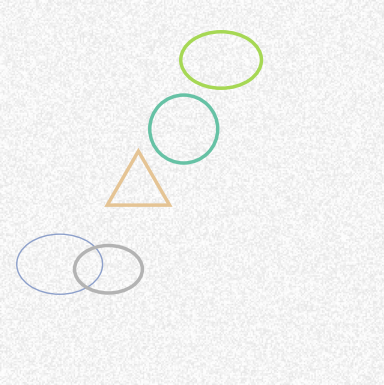[{"shape": "circle", "thickness": 2.5, "radius": 0.44, "center": [0.477, 0.665]}, {"shape": "oval", "thickness": 1, "radius": 0.56, "center": [0.155, 0.314]}, {"shape": "oval", "thickness": 2.5, "radius": 0.52, "center": [0.574, 0.844]}, {"shape": "triangle", "thickness": 2.5, "radius": 0.47, "center": [0.36, 0.514]}, {"shape": "oval", "thickness": 2.5, "radius": 0.44, "center": [0.282, 0.301]}]